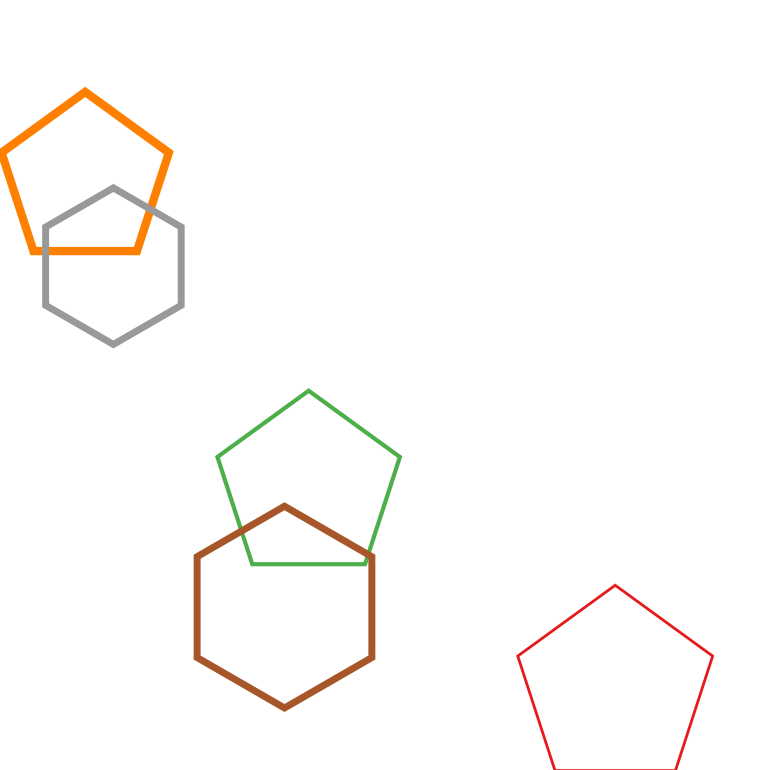[{"shape": "pentagon", "thickness": 1, "radius": 0.67, "center": [0.799, 0.107]}, {"shape": "pentagon", "thickness": 1.5, "radius": 0.62, "center": [0.401, 0.368]}, {"shape": "pentagon", "thickness": 3, "radius": 0.57, "center": [0.111, 0.766]}, {"shape": "hexagon", "thickness": 2.5, "radius": 0.66, "center": [0.369, 0.212]}, {"shape": "hexagon", "thickness": 2.5, "radius": 0.51, "center": [0.147, 0.654]}]